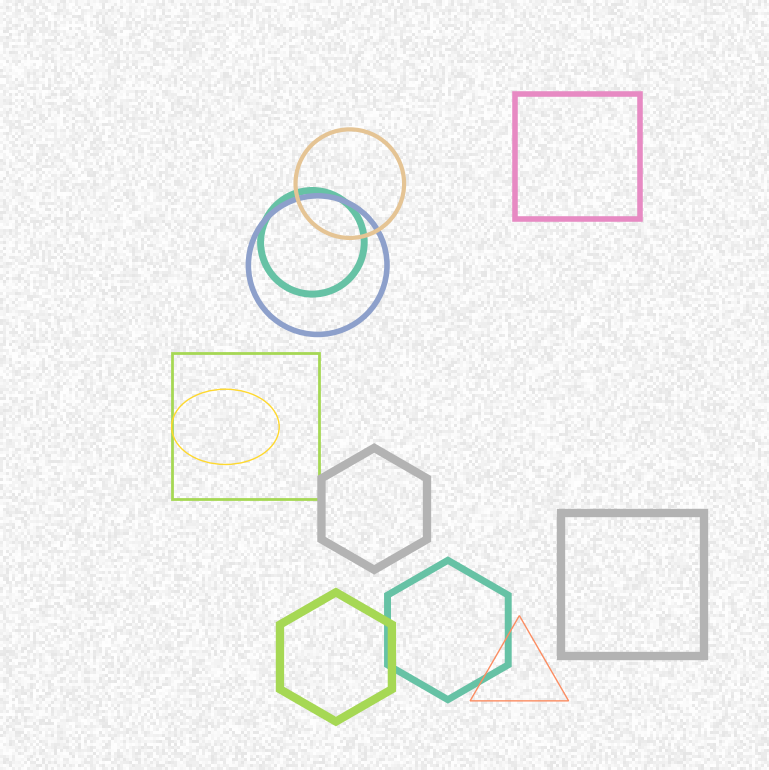[{"shape": "hexagon", "thickness": 2.5, "radius": 0.45, "center": [0.582, 0.182]}, {"shape": "circle", "thickness": 2.5, "radius": 0.34, "center": [0.406, 0.685]}, {"shape": "triangle", "thickness": 0.5, "radius": 0.37, "center": [0.674, 0.127]}, {"shape": "circle", "thickness": 2, "radius": 0.45, "center": [0.413, 0.656]}, {"shape": "square", "thickness": 2, "radius": 0.4, "center": [0.75, 0.797]}, {"shape": "square", "thickness": 1, "radius": 0.48, "center": [0.319, 0.447]}, {"shape": "hexagon", "thickness": 3, "radius": 0.42, "center": [0.436, 0.147]}, {"shape": "oval", "thickness": 0.5, "radius": 0.35, "center": [0.293, 0.446]}, {"shape": "circle", "thickness": 1.5, "radius": 0.35, "center": [0.454, 0.761]}, {"shape": "hexagon", "thickness": 3, "radius": 0.4, "center": [0.486, 0.339]}, {"shape": "square", "thickness": 3, "radius": 0.46, "center": [0.821, 0.241]}]